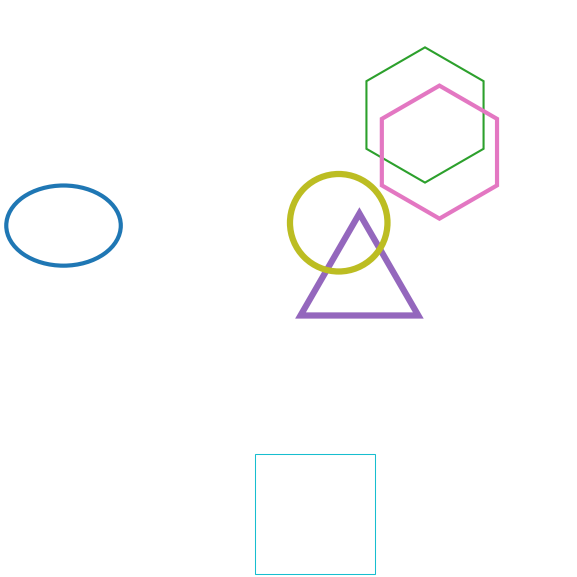[{"shape": "oval", "thickness": 2, "radius": 0.5, "center": [0.11, 0.609]}, {"shape": "hexagon", "thickness": 1, "radius": 0.59, "center": [0.736, 0.8]}, {"shape": "triangle", "thickness": 3, "radius": 0.59, "center": [0.622, 0.512]}, {"shape": "hexagon", "thickness": 2, "radius": 0.58, "center": [0.761, 0.736]}, {"shape": "circle", "thickness": 3, "radius": 0.42, "center": [0.587, 0.613]}, {"shape": "square", "thickness": 0.5, "radius": 0.52, "center": [0.546, 0.109]}]